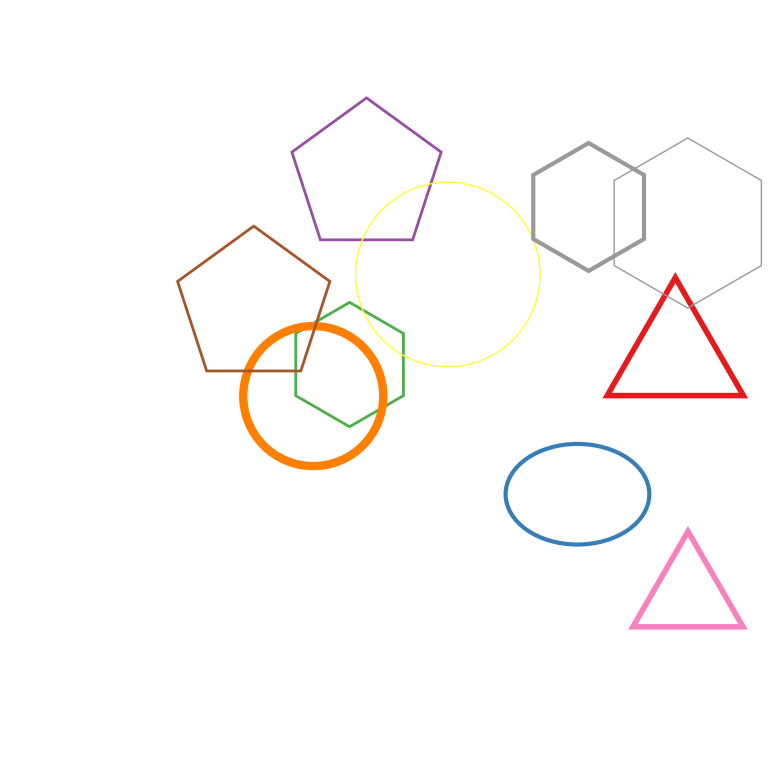[{"shape": "triangle", "thickness": 2, "radius": 0.51, "center": [0.877, 0.537]}, {"shape": "oval", "thickness": 1.5, "radius": 0.47, "center": [0.75, 0.358]}, {"shape": "hexagon", "thickness": 1, "radius": 0.4, "center": [0.454, 0.527]}, {"shape": "pentagon", "thickness": 1, "radius": 0.51, "center": [0.476, 0.771]}, {"shape": "circle", "thickness": 3, "radius": 0.45, "center": [0.407, 0.486]}, {"shape": "circle", "thickness": 0.5, "radius": 0.6, "center": [0.582, 0.644]}, {"shape": "pentagon", "thickness": 1, "radius": 0.52, "center": [0.33, 0.602]}, {"shape": "triangle", "thickness": 2, "radius": 0.41, "center": [0.893, 0.227]}, {"shape": "hexagon", "thickness": 1.5, "radius": 0.42, "center": [0.764, 0.731]}, {"shape": "hexagon", "thickness": 0.5, "radius": 0.55, "center": [0.893, 0.71]}]